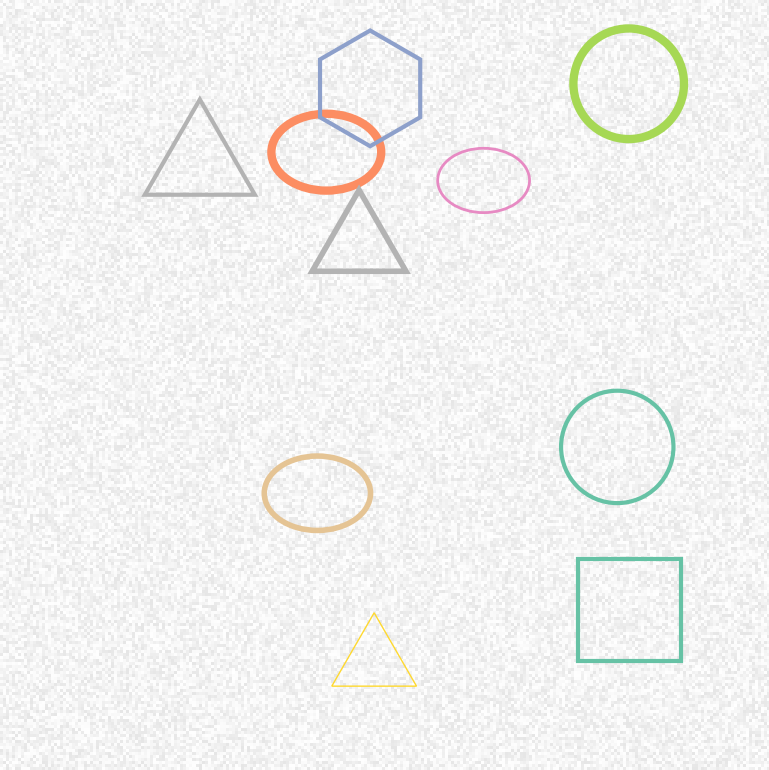[{"shape": "square", "thickness": 1.5, "radius": 0.33, "center": [0.817, 0.208]}, {"shape": "circle", "thickness": 1.5, "radius": 0.36, "center": [0.802, 0.42]}, {"shape": "oval", "thickness": 3, "radius": 0.36, "center": [0.424, 0.802]}, {"shape": "hexagon", "thickness": 1.5, "radius": 0.38, "center": [0.481, 0.885]}, {"shape": "oval", "thickness": 1, "radius": 0.3, "center": [0.628, 0.766]}, {"shape": "circle", "thickness": 3, "radius": 0.36, "center": [0.817, 0.891]}, {"shape": "triangle", "thickness": 0.5, "radius": 0.32, "center": [0.486, 0.141]}, {"shape": "oval", "thickness": 2, "radius": 0.35, "center": [0.412, 0.359]}, {"shape": "triangle", "thickness": 2, "radius": 0.35, "center": [0.466, 0.683]}, {"shape": "triangle", "thickness": 1.5, "radius": 0.41, "center": [0.26, 0.788]}]